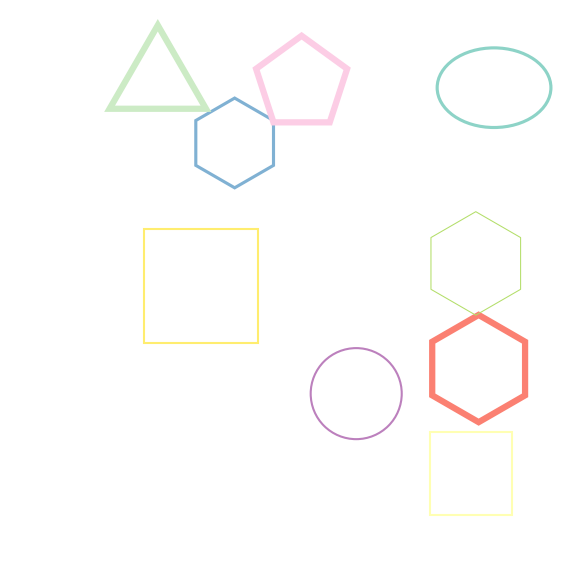[{"shape": "oval", "thickness": 1.5, "radius": 0.49, "center": [0.855, 0.847]}, {"shape": "square", "thickness": 1, "radius": 0.36, "center": [0.815, 0.179]}, {"shape": "hexagon", "thickness": 3, "radius": 0.46, "center": [0.829, 0.361]}, {"shape": "hexagon", "thickness": 1.5, "radius": 0.39, "center": [0.406, 0.752]}, {"shape": "hexagon", "thickness": 0.5, "radius": 0.45, "center": [0.824, 0.543]}, {"shape": "pentagon", "thickness": 3, "radius": 0.41, "center": [0.522, 0.854]}, {"shape": "circle", "thickness": 1, "radius": 0.39, "center": [0.617, 0.318]}, {"shape": "triangle", "thickness": 3, "radius": 0.48, "center": [0.273, 0.859]}, {"shape": "square", "thickness": 1, "radius": 0.49, "center": [0.349, 0.504]}]